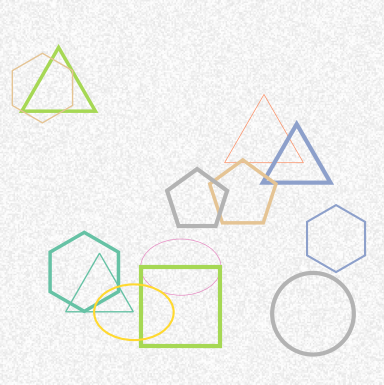[{"shape": "hexagon", "thickness": 2.5, "radius": 0.51, "center": [0.219, 0.294]}, {"shape": "triangle", "thickness": 1, "radius": 0.51, "center": [0.258, 0.241]}, {"shape": "triangle", "thickness": 0.5, "radius": 0.59, "center": [0.686, 0.637]}, {"shape": "triangle", "thickness": 3, "radius": 0.51, "center": [0.771, 0.576]}, {"shape": "hexagon", "thickness": 1.5, "radius": 0.44, "center": [0.873, 0.38]}, {"shape": "oval", "thickness": 0.5, "radius": 0.52, "center": [0.47, 0.306]}, {"shape": "triangle", "thickness": 2.5, "radius": 0.55, "center": [0.152, 0.766]}, {"shape": "square", "thickness": 3, "radius": 0.51, "center": [0.469, 0.205]}, {"shape": "oval", "thickness": 1.5, "radius": 0.52, "center": [0.348, 0.189]}, {"shape": "pentagon", "thickness": 2.5, "radius": 0.45, "center": [0.631, 0.494]}, {"shape": "hexagon", "thickness": 1, "radius": 0.45, "center": [0.11, 0.771]}, {"shape": "pentagon", "thickness": 3, "radius": 0.41, "center": [0.512, 0.479]}, {"shape": "circle", "thickness": 3, "radius": 0.53, "center": [0.813, 0.185]}]